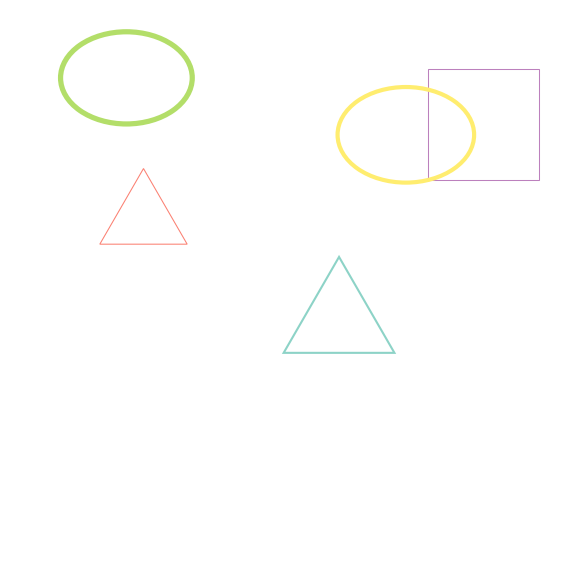[{"shape": "triangle", "thickness": 1, "radius": 0.55, "center": [0.587, 0.444]}, {"shape": "triangle", "thickness": 0.5, "radius": 0.44, "center": [0.248, 0.62]}, {"shape": "oval", "thickness": 2.5, "radius": 0.57, "center": [0.219, 0.864]}, {"shape": "square", "thickness": 0.5, "radius": 0.48, "center": [0.838, 0.783]}, {"shape": "oval", "thickness": 2, "radius": 0.59, "center": [0.703, 0.766]}]